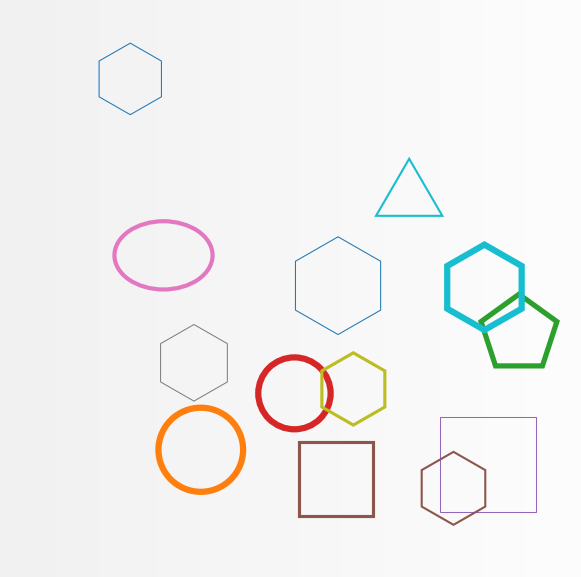[{"shape": "hexagon", "thickness": 0.5, "radius": 0.31, "center": [0.224, 0.862]}, {"shape": "hexagon", "thickness": 0.5, "radius": 0.42, "center": [0.582, 0.504]}, {"shape": "circle", "thickness": 3, "radius": 0.36, "center": [0.345, 0.22]}, {"shape": "pentagon", "thickness": 2.5, "radius": 0.34, "center": [0.893, 0.421]}, {"shape": "circle", "thickness": 3, "radius": 0.31, "center": [0.507, 0.318]}, {"shape": "square", "thickness": 0.5, "radius": 0.41, "center": [0.84, 0.195]}, {"shape": "hexagon", "thickness": 1, "radius": 0.32, "center": [0.78, 0.154]}, {"shape": "square", "thickness": 1.5, "radius": 0.32, "center": [0.578, 0.169]}, {"shape": "oval", "thickness": 2, "radius": 0.42, "center": [0.281, 0.557]}, {"shape": "hexagon", "thickness": 0.5, "radius": 0.33, "center": [0.334, 0.371]}, {"shape": "hexagon", "thickness": 1.5, "radius": 0.31, "center": [0.608, 0.326]}, {"shape": "triangle", "thickness": 1, "radius": 0.33, "center": [0.704, 0.658]}, {"shape": "hexagon", "thickness": 3, "radius": 0.37, "center": [0.833, 0.502]}]